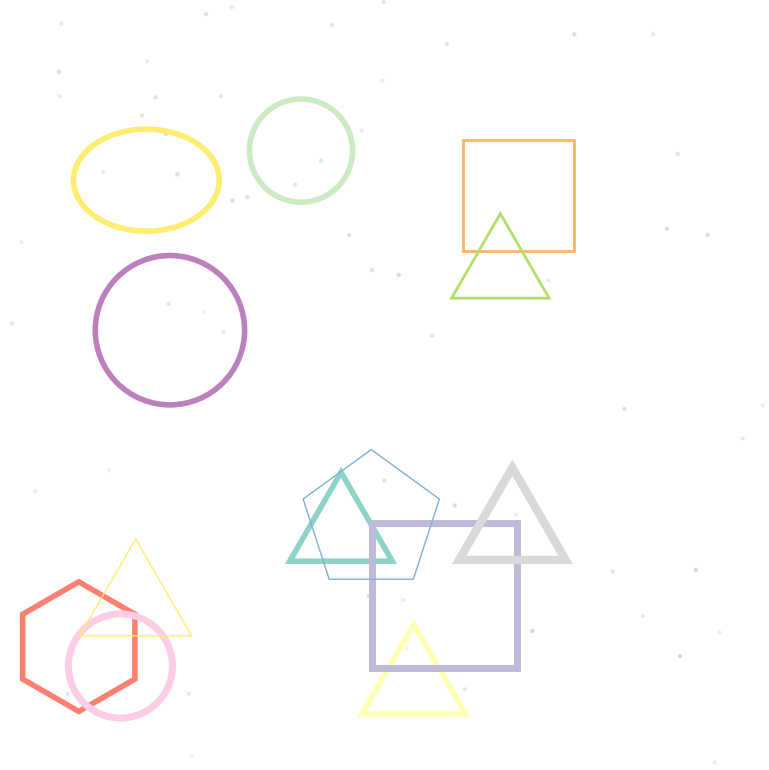[{"shape": "triangle", "thickness": 2, "radius": 0.38, "center": [0.443, 0.31]}, {"shape": "triangle", "thickness": 2, "radius": 0.39, "center": [0.537, 0.112]}, {"shape": "square", "thickness": 2.5, "radius": 0.47, "center": [0.577, 0.227]}, {"shape": "hexagon", "thickness": 2, "radius": 0.42, "center": [0.102, 0.16]}, {"shape": "pentagon", "thickness": 0.5, "radius": 0.47, "center": [0.482, 0.323]}, {"shape": "square", "thickness": 1, "radius": 0.36, "center": [0.673, 0.746]}, {"shape": "triangle", "thickness": 1, "radius": 0.37, "center": [0.65, 0.649]}, {"shape": "circle", "thickness": 2.5, "radius": 0.34, "center": [0.156, 0.135]}, {"shape": "triangle", "thickness": 3, "radius": 0.4, "center": [0.665, 0.313]}, {"shape": "circle", "thickness": 2, "radius": 0.48, "center": [0.221, 0.571]}, {"shape": "circle", "thickness": 2, "radius": 0.34, "center": [0.391, 0.804]}, {"shape": "oval", "thickness": 2, "radius": 0.47, "center": [0.19, 0.766]}, {"shape": "triangle", "thickness": 0.5, "radius": 0.42, "center": [0.176, 0.216]}]